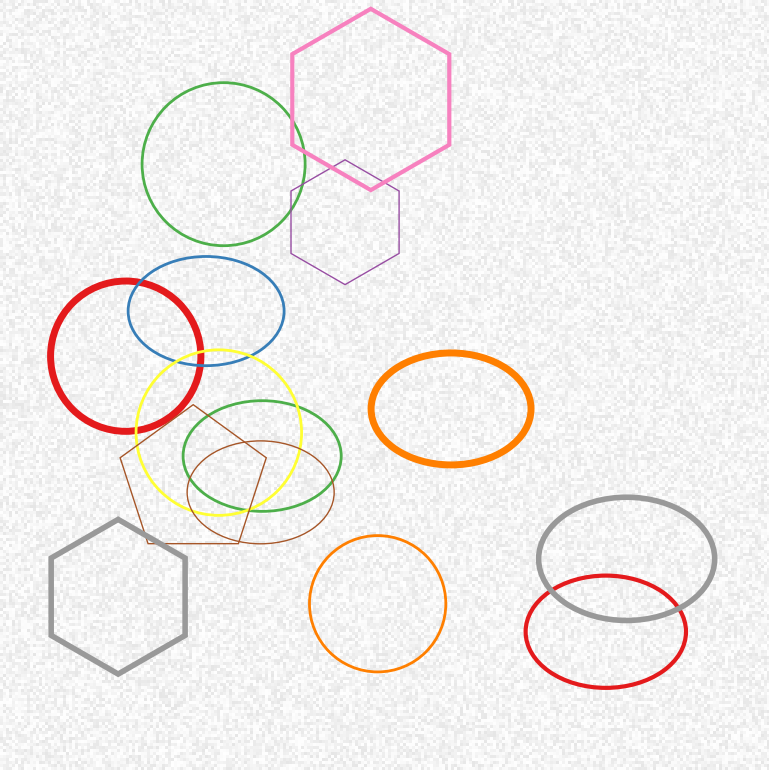[{"shape": "circle", "thickness": 2.5, "radius": 0.49, "center": [0.163, 0.537]}, {"shape": "oval", "thickness": 1.5, "radius": 0.52, "center": [0.787, 0.18]}, {"shape": "oval", "thickness": 1, "radius": 0.51, "center": [0.268, 0.596]}, {"shape": "circle", "thickness": 1, "radius": 0.53, "center": [0.29, 0.787]}, {"shape": "oval", "thickness": 1, "radius": 0.51, "center": [0.34, 0.408]}, {"shape": "hexagon", "thickness": 0.5, "radius": 0.41, "center": [0.448, 0.711]}, {"shape": "oval", "thickness": 2.5, "radius": 0.52, "center": [0.586, 0.469]}, {"shape": "circle", "thickness": 1, "radius": 0.44, "center": [0.49, 0.216]}, {"shape": "circle", "thickness": 1, "radius": 0.54, "center": [0.284, 0.438]}, {"shape": "pentagon", "thickness": 0.5, "radius": 0.5, "center": [0.251, 0.375]}, {"shape": "oval", "thickness": 0.5, "radius": 0.48, "center": [0.338, 0.361]}, {"shape": "hexagon", "thickness": 1.5, "radius": 0.59, "center": [0.482, 0.871]}, {"shape": "hexagon", "thickness": 2, "radius": 0.5, "center": [0.153, 0.225]}, {"shape": "oval", "thickness": 2, "radius": 0.57, "center": [0.814, 0.274]}]